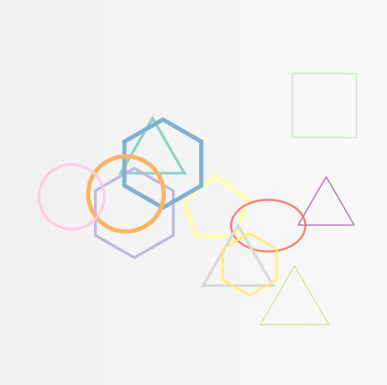[{"shape": "triangle", "thickness": 2, "radius": 0.48, "center": [0.394, 0.598]}, {"shape": "pentagon", "thickness": 3, "radius": 0.43, "center": [0.558, 0.456]}, {"shape": "hexagon", "thickness": 2, "radius": 0.58, "center": [0.347, 0.447]}, {"shape": "oval", "thickness": 1.5, "radius": 0.48, "center": [0.692, 0.414]}, {"shape": "hexagon", "thickness": 3, "radius": 0.57, "center": [0.42, 0.575]}, {"shape": "circle", "thickness": 3, "radius": 0.49, "center": [0.325, 0.496]}, {"shape": "triangle", "thickness": 0.5, "radius": 0.51, "center": [0.76, 0.207]}, {"shape": "circle", "thickness": 2, "radius": 0.42, "center": [0.185, 0.489]}, {"shape": "triangle", "thickness": 2, "radius": 0.52, "center": [0.614, 0.31]}, {"shape": "triangle", "thickness": 1, "radius": 0.42, "center": [0.842, 0.457]}, {"shape": "square", "thickness": 1, "radius": 0.41, "center": [0.835, 0.727]}, {"shape": "hexagon", "thickness": 1.5, "radius": 0.4, "center": [0.644, 0.313]}]